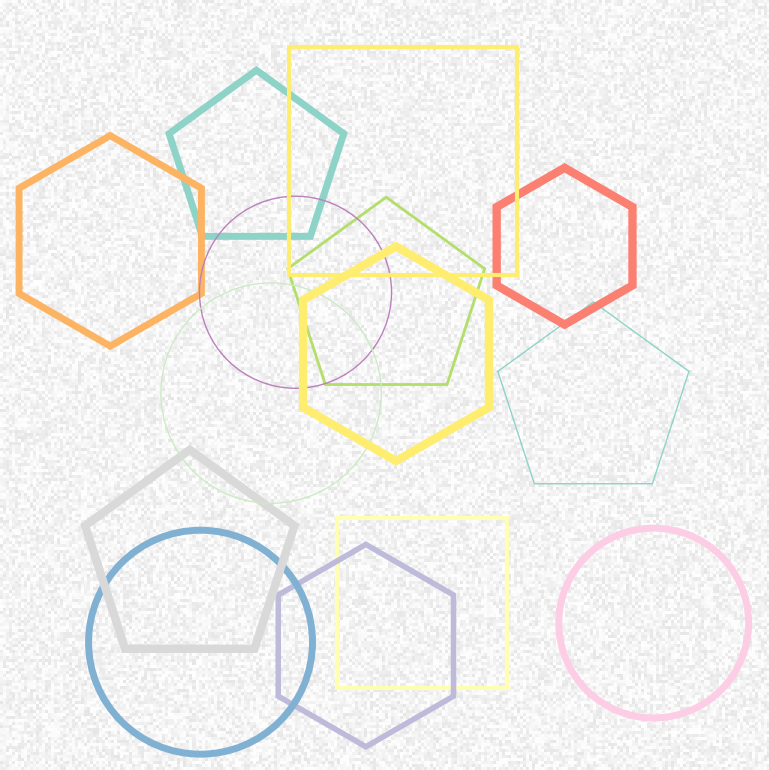[{"shape": "pentagon", "thickness": 0.5, "radius": 0.65, "center": [0.771, 0.477]}, {"shape": "pentagon", "thickness": 2.5, "radius": 0.6, "center": [0.333, 0.79]}, {"shape": "square", "thickness": 1.5, "radius": 0.55, "center": [0.548, 0.217]}, {"shape": "hexagon", "thickness": 2, "radius": 0.66, "center": [0.475, 0.162]}, {"shape": "hexagon", "thickness": 3, "radius": 0.51, "center": [0.733, 0.68]}, {"shape": "circle", "thickness": 2.5, "radius": 0.73, "center": [0.26, 0.166]}, {"shape": "hexagon", "thickness": 2.5, "radius": 0.68, "center": [0.143, 0.687]}, {"shape": "pentagon", "thickness": 1, "radius": 0.67, "center": [0.502, 0.609]}, {"shape": "circle", "thickness": 2.5, "radius": 0.62, "center": [0.849, 0.191]}, {"shape": "pentagon", "thickness": 3, "radius": 0.71, "center": [0.246, 0.273]}, {"shape": "circle", "thickness": 0.5, "radius": 0.62, "center": [0.384, 0.62]}, {"shape": "circle", "thickness": 0.5, "radius": 0.72, "center": [0.352, 0.489]}, {"shape": "square", "thickness": 1.5, "radius": 0.74, "center": [0.524, 0.791]}, {"shape": "hexagon", "thickness": 3, "radius": 0.7, "center": [0.514, 0.541]}]